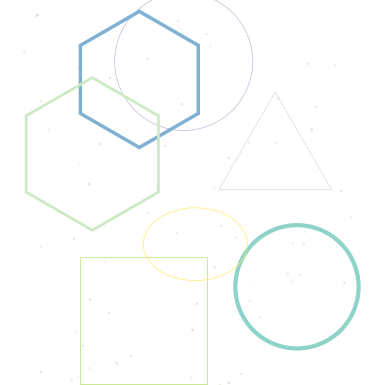[{"shape": "circle", "thickness": 3, "radius": 0.8, "center": [0.771, 0.255]}, {"shape": "circle", "thickness": 0.5, "radius": 0.9, "center": [0.477, 0.84]}, {"shape": "hexagon", "thickness": 2.5, "radius": 0.88, "center": [0.362, 0.794]}, {"shape": "square", "thickness": 0.5, "radius": 0.83, "center": [0.373, 0.168]}, {"shape": "triangle", "thickness": 0.5, "radius": 0.85, "center": [0.715, 0.592]}, {"shape": "hexagon", "thickness": 2, "radius": 0.99, "center": [0.24, 0.6]}, {"shape": "oval", "thickness": 0.5, "radius": 0.68, "center": [0.507, 0.366]}]